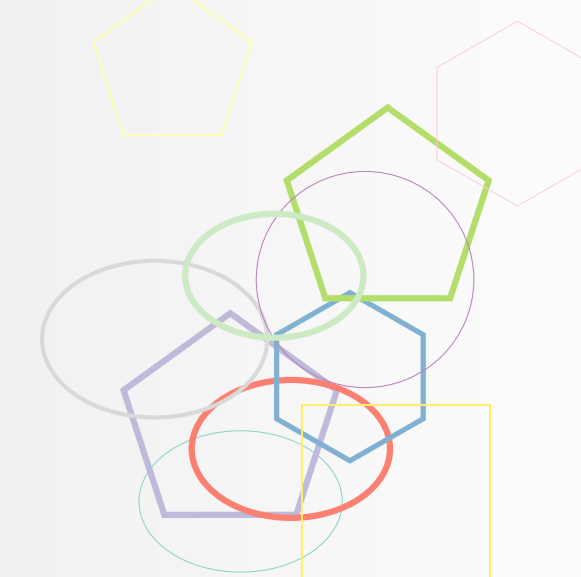[{"shape": "oval", "thickness": 0.5, "radius": 0.87, "center": [0.414, 0.131]}, {"shape": "pentagon", "thickness": 1, "radius": 0.72, "center": [0.297, 0.882]}, {"shape": "pentagon", "thickness": 3, "radius": 0.96, "center": [0.396, 0.264]}, {"shape": "oval", "thickness": 3, "radius": 0.85, "center": [0.5, 0.222]}, {"shape": "hexagon", "thickness": 2.5, "radius": 0.73, "center": [0.602, 0.347]}, {"shape": "pentagon", "thickness": 3, "radius": 0.91, "center": [0.667, 0.63]}, {"shape": "hexagon", "thickness": 0.5, "radius": 0.8, "center": [0.89, 0.802]}, {"shape": "oval", "thickness": 2, "radius": 0.97, "center": [0.266, 0.412]}, {"shape": "circle", "thickness": 0.5, "radius": 0.94, "center": [0.628, 0.515]}, {"shape": "oval", "thickness": 3, "radius": 0.77, "center": [0.472, 0.522]}, {"shape": "square", "thickness": 1, "radius": 0.81, "center": [0.681, 0.136]}]